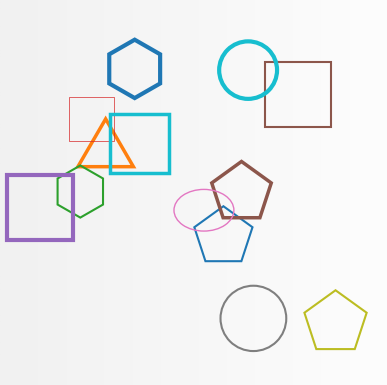[{"shape": "hexagon", "thickness": 3, "radius": 0.38, "center": [0.348, 0.821]}, {"shape": "pentagon", "thickness": 1.5, "radius": 0.39, "center": [0.577, 0.385]}, {"shape": "triangle", "thickness": 2.5, "radius": 0.41, "center": [0.273, 0.608]}, {"shape": "hexagon", "thickness": 1.5, "radius": 0.34, "center": [0.207, 0.503]}, {"shape": "square", "thickness": 0.5, "radius": 0.29, "center": [0.237, 0.691]}, {"shape": "square", "thickness": 3, "radius": 0.42, "center": [0.104, 0.462]}, {"shape": "square", "thickness": 1.5, "radius": 0.42, "center": [0.769, 0.754]}, {"shape": "pentagon", "thickness": 2.5, "radius": 0.4, "center": [0.623, 0.5]}, {"shape": "oval", "thickness": 1, "radius": 0.39, "center": [0.526, 0.454]}, {"shape": "circle", "thickness": 1.5, "radius": 0.42, "center": [0.654, 0.173]}, {"shape": "pentagon", "thickness": 1.5, "radius": 0.42, "center": [0.866, 0.162]}, {"shape": "square", "thickness": 2.5, "radius": 0.38, "center": [0.359, 0.628]}, {"shape": "circle", "thickness": 3, "radius": 0.37, "center": [0.64, 0.818]}]